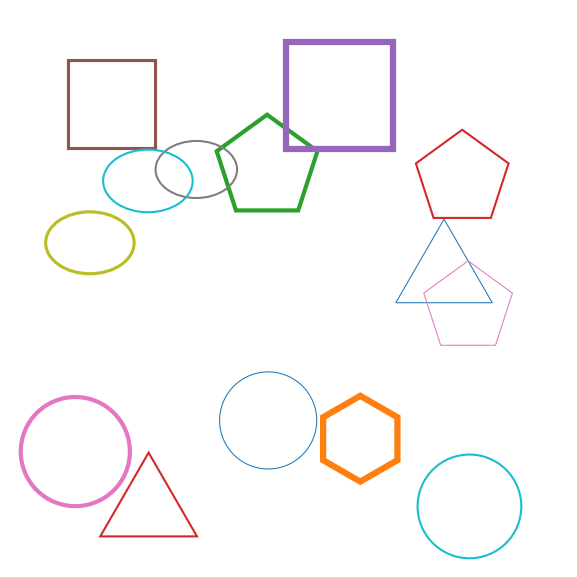[{"shape": "triangle", "thickness": 0.5, "radius": 0.48, "center": [0.769, 0.523]}, {"shape": "circle", "thickness": 0.5, "radius": 0.42, "center": [0.464, 0.271]}, {"shape": "hexagon", "thickness": 3, "radius": 0.37, "center": [0.624, 0.239]}, {"shape": "pentagon", "thickness": 2, "radius": 0.46, "center": [0.462, 0.709]}, {"shape": "pentagon", "thickness": 1, "radius": 0.42, "center": [0.8, 0.69]}, {"shape": "triangle", "thickness": 1, "radius": 0.48, "center": [0.257, 0.119]}, {"shape": "square", "thickness": 3, "radius": 0.46, "center": [0.588, 0.834]}, {"shape": "square", "thickness": 1.5, "radius": 0.38, "center": [0.193, 0.819]}, {"shape": "pentagon", "thickness": 0.5, "radius": 0.4, "center": [0.811, 0.467]}, {"shape": "circle", "thickness": 2, "radius": 0.47, "center": [0.13, 0.217]}, {"shape": "oval", "thickness": 1, "radius": 0.35, "center": [0.34, 0.706]}, {"shape": "oval", "thickness": 1.5, "radius": 0.38, "center": [0.156, 0.579]}, {"shape": "oval", "thickness": 1, "radius": 0.39, "center": [0.256, 0.686]}, {"shape": "circle", "thickness": 1, "radius": 0.45, "center": [0.813, 0.122]}]